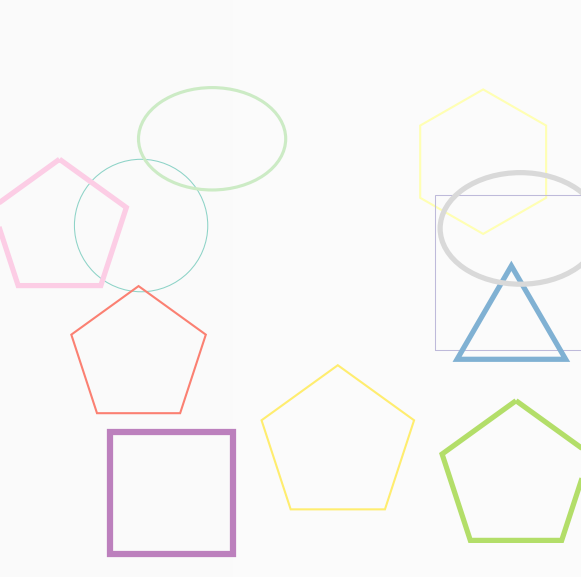[{"shape": "circle", "thickness": 0.5, "radius": 0.57, "center": [0.243, 0.609]}, {"shape": "hexagon", "thickness": 1, "radius": 0.63, "center": [0.831, 0.719]}, {"shape": "square", "thickness": 0.5, "radius": 0.67, "center": [0.884, 0.528]}, {"shape": "pentagon", "thickness": 1, "radius": 0.61, "center": [0.238, 0.382]}, {"shape": "triangle", "thickness": 2.5, "radius": 0.54, "center": [0.88, 0.431]}, {"shape": "pentagon", "thickness": 2.5, "radius": 0.67, "center": [0.888, 0.172]}, {"shape": "pentagon", "thickness": 2.5, "radius": 0.6, "center": [0.102, 0.602]}, {"shape": "oval", "thickness": 2.5, "radius": 0.69, "center": [0.895, 0.604]}, {"shape": "square", "thickness": 3, "radius": 0.53, "center": [0.295, 0.145]}, {"shape": "oval", "thickness": 1.5, "radius": 0.63, "center": [0.365, 0.759]}, {"shape": "pentagon", "thickness": 1, "radius": 0.69, "center": [0.581, 0.229]}]